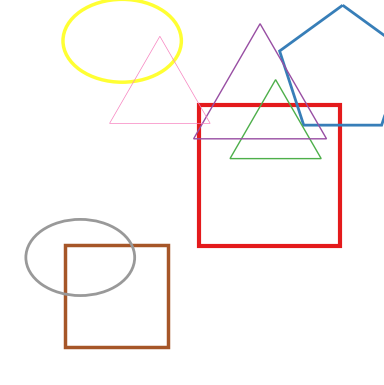[{"shape": "square", "thickness": 3, "radius": 0.92, "center": [0.7, 0.544]}, {"shape": "pentagon", "thickness": 2, "radius": 0.86, "center": [0.89, 0.814]}, {"shape": "triangle", "thickness": 1, "radius": 0.68, "center": [0.716, 0.656]}, {"shape": "triangle", "thickness": 1, "radius": 1.0, "center": [0.676, 0.739]}, {"shape": "oval", "thickness": 2.5, "radius": 0.77, "center": [0.317, 0.894]}, {"shape": "square", "thickness": 2.5, "radius": 0.67, "center": [0.303, 0.231]}, {"shape": "triangle", "thickness": 0.5, "radius": 0.75, "center": [0.415, 0.755]}, {"shape": "oval", "thickness": 2, "radius": 0.71, "center": [0.208, 0.331]}]